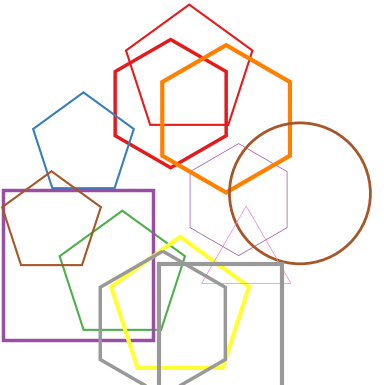[{"shape": "pentagon", "thickness": 1.5, "radius": 0.86, "center": [0.492, 0.815]}, {"shape": "hexagon", "thickness": 2.5, "radius": 0.83, "center": [0.443, 0.731]}, {"shape": "pentagon", "thickness": 1.5, "radius": 0.69, "center": [0.217, 0.622]}, {"shape": "pentagon", "thickness": 1.5, "radius": 0.86, "center": [0.318, 0.282]}, {"shape": "square", "thickness": 2.5, "radius": 0.97, "center": [0.203, 0.312]}, {"shape": "hexagon", "thickness": 0.5, "radius": 0.73, "center": [0.62, 0.482]}, {"shape": "hexagon", "thickness": 3, "radius": 0.96, "center": [0.587, 0.691]}, {"shape": "pentagon", "thickness": 3, "radius": 0.94, "center": [0.468, 0.197]}, {"shape": "circle", "thickness": 2, "radius": 0.92, "center": [0.779, 0.498]}, {"shape": "pentagon", "thickness": 1.5, "radius": 0.67, "center": [0.134, 0.42]}, {"shape": "triangle", "thickness": 0.5, "radius": 0.67, "center": [0.64, 0.331]}, {"shape": "hexagon", "thickness": 2.5, "radius": 0.94, "center": [0.423, 0.16]}, {"shape": "square", "thickness": 3, "radius": 0.8, "center": [0.572, 0.154]}]